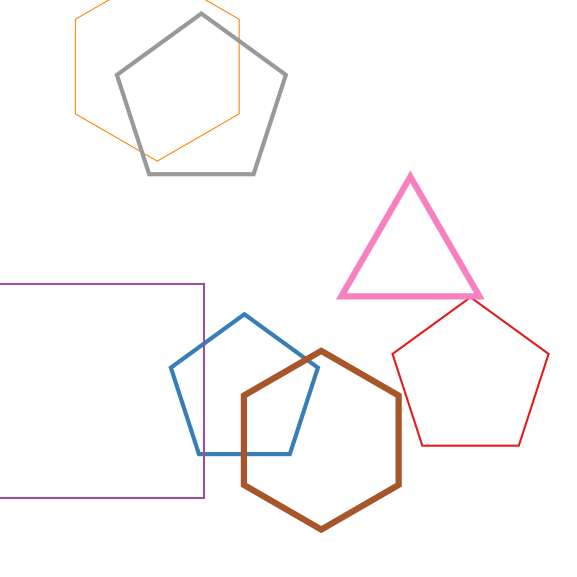[{"shape": "pentagon", "thickness": 1, "radius": 0.71, "center": [0.815, 0.342]}, {"shape": "pentagon", "thickness": 2, "radius": 0.67, "center": [0.423, 0.321]}, {"shape": "square", "thickness": 1, "radius": 0.92, "center": [0.168, 0.322]}, {"shape": "hexagon", "thickness": 0.5, "radius": 0.82, "center": [0.272, 0.884]}, {"shape": "hexagon", "thickness": 3, "radius": 0.77, "center": [0.556, 0.237]}, {"shape": "triangle", "thickness": 3, "radius": 0.69, "center": [0.711, 0.555]}, {"shape": "pentagon", "thickness": 2, "radius": 0.77, "center": [0.349, 0.822]}]